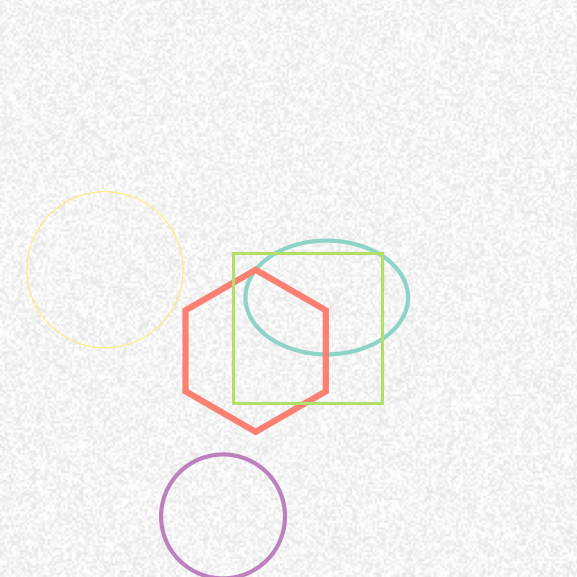[{"shape": "oval", "thickness": 2, "radius": 0.7, "center": [0.566, 0.484]}, {"shape": "hexagon", "thickness": 3, "radius": 0.7, "center": [0.443, 0.392]}, {"shape": "square", "thickness": 1.5, "radius": 0.65, "center": [0.533, 0.431]}, {"shape": "circle", "thickness": 2, "radius": 0.54, "center": [0.386, 0.105]}, {"shape": "circle", "thickness": 0.5, "radius": 0.68, "center": [0.182, 0.532]}]